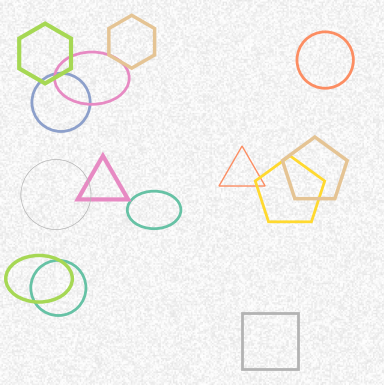[{"shape": "oval", "thickness": 2, "radius": 0.35, "center": [0.4, 0.455]}, {"shape": "circle", "thickness": 2, "radius": 0.36, "center": [0.152, 0.252]}, {"shape": "triangle", "thickness": 1, "radius": 0.35, "center": [0.629, 0.551]}, {"shape": "circle", "thickness": 2, "radius": 0.37, "center": [0.845, 0.844]}, {"shape": "circle", "thickness": 2, "radius": 0.38, "center": [0.159, 0.734]}, {"shape": "triangle", "thickness": 3, "radius": 0.38, "center": [0.267, 0.52]}, {"shape": "oval", "thickness": 2, "radius": 0.48, "center": [0.239, 0.797]}, {"shape": "oval", "thickness": 2.5, "radius": 0.43, "center": [0.101, 0.276]}, {"shape": "hexagon", "thickness": 3, "radius": 0.39, "center": [0.117, 0.861]}, {"shape": "pentagon", "thickness": 2, "radius": 0.47, "center": [0.753, 0.501]}, {"shape": "pentagon", "thickness": 2.5, "radius": 0.44, "center": [0.818, 0.556]}, {"shape": "hexagon", "thickness": 2.5, "radius": 0.34, "center": [0.342, 0.892]}, {"shape": "square", "thickness": 2, "radius": 0.36, "center": [0.702, 0.114]}, {"shape": "circle", "thickness": 0.5, "radius": 0.46, "center": [0.145, 0.495]}]